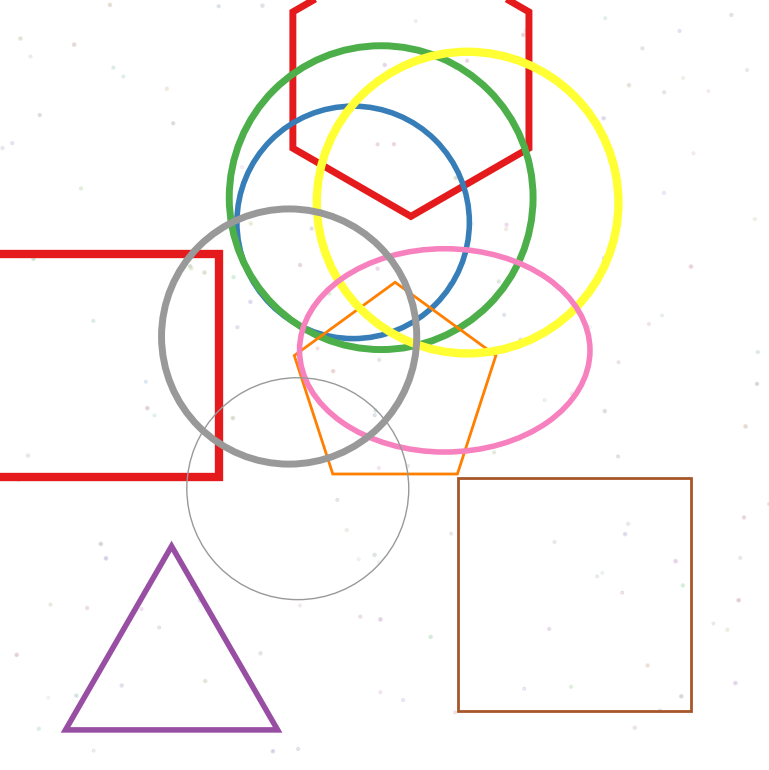[{"shape": "square", "thickness": 3, "radius": 0.72, "center": [0.14, 0.525]}, {"shape": "hexagon", "thickness": 2.5, "radius": 0.89, "center": [0.534, 0.896]}, {"shape": "circle", "thickness": 2, "radius": 0.75, "center": [0.459, 0.711]}, {"shape": "circle", "thickness": 2.5, "radius": 0.99, "center": [0.495, 0.743]}, {"shape": "triangle", "thickness": 2, "radius": 0.8, "center": [0.223, 0.132]}, {"shape": "pentagon", "thickness": 1, "radius": 0.69, "center": [0.513, 0.496]}, {"shape": "circle", "thickness": 3, "radius": 0.98, "center": [0.607, 0.737]}, {"shape": "square", "thickness": 1, "radius": 0.76, "center": [0.746, 0.228]}, {"shape": "oval", "thickness": 2, "radius": 0.94, "center": [0.578, 0.545]}, {"shape": "circle", "thickness": 0.5, "radius": 0.72, "center": [0.387, 0.365]}, {"shape": "circle", "thickness": 2.5, "radius": 0.83, "center": [0.375, 0.563]}]